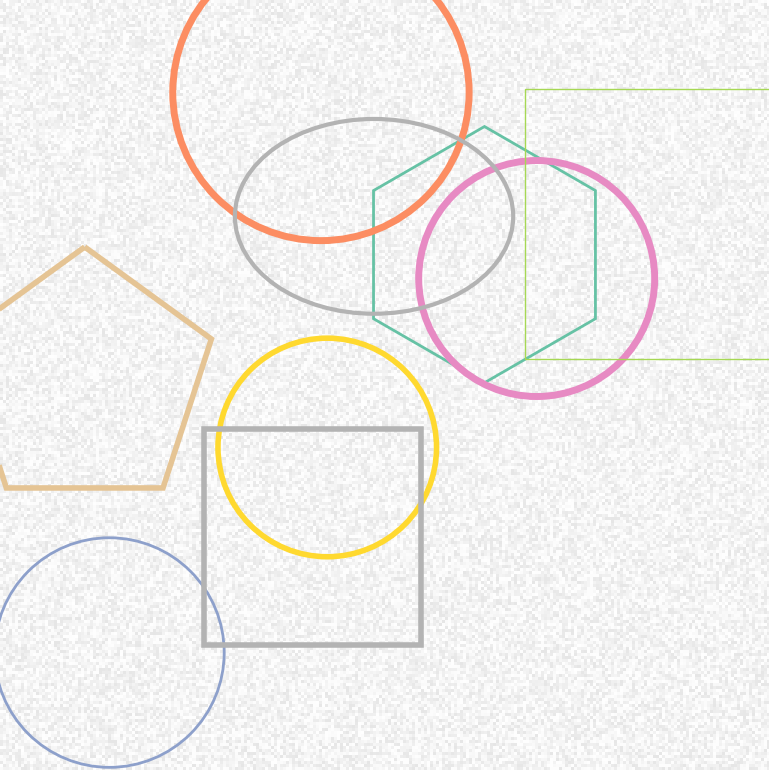[{"shape": "hexagon", "thickness": 1, "radius": 0.83, "center": [0.629, 0.669]}, {"shape": "circle", "thickness": 2.5, "radius": 0.96, "center": [0.417, 0.88]}, {"shape": "circle", "thickness": 1, "radius": 0.75, "center": [0.142, 0.153]}, {"shape": "circle", "thickness": 2.5, "radius": 0.77, "center": [0.697, 0.638]}, {"shape": "square", "thickness": 0.5, "radius": 0.87, "center": [0.857, 0.709]}, {"shape": "circle", "thickness": 2, "radius": 0.71, "center": [0.425, 0.419]}, {"shape": "pentagon", "thickness": 2, "radius": 0.87, "center": [0.11, 0.506]}, {"shape": "oval", "thickness": 1.5, "radius": 0.9, "center": [0.486, 0.719]}, {"shape": "square", "thickness": 2, "radius": 0.7, "center": [0.406, 0.303]}]